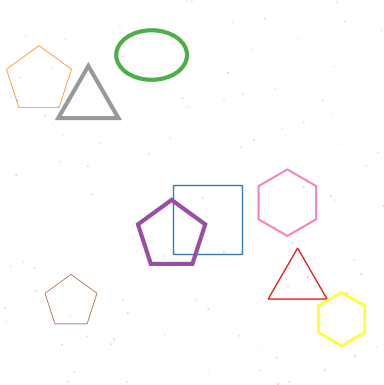[{"shape": "triangle", "thickness": 1, "radius": 0.44, "center": [0.773, 0.267]}, {"shape": "square", "thickness": 1, "radius": 0.45, "center": [0.539, 0.43]}, {"shape": "oval", "thickness": 3, "radius": 0.46, "center": [0.394, 0.857]}, {"shape": "pentagon", "thickness": 3, "radius": 0.46, "center": [0.446, 0.389]}, {"shape": "pentagon", "thickness": 0.5, "radius": 0.44, "center": [0.101, 0.793]}, {"shape": "hexagon", "thickness": 2, "radius": 0.35, "center": [0.887, 0.171]}, {"shape": "pentagon", "thickness": 0.5, "radius": 0.36, "center": [0.184, 0.216]}, {"shape": "hexagon", "thickness": 1.5, "radius": 0.43, "center": [0.746, 0.474]}, {"shape": "triangle", "thickness": 3, "radius": 0.45, "center": [0.229, 0.738]}]